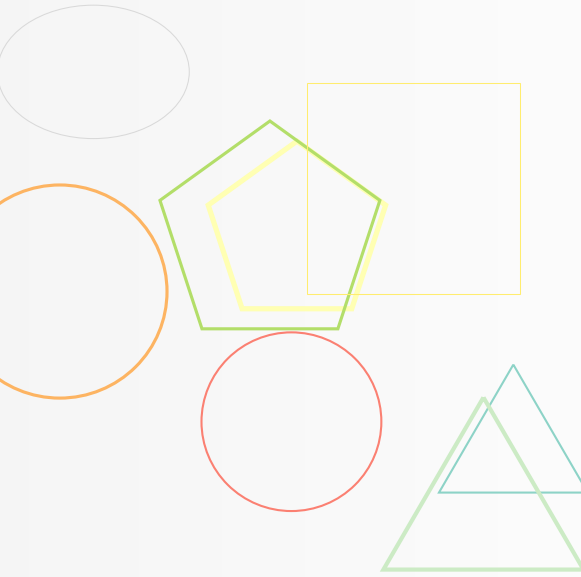[{"shape": "triangle", "thickness": 1, "radius": 0.74, "center": [0.883, 0.22]}, {"shape": "pentagon", "thickness": 2.5, "radius": 0.8, "center": [0.511, 0.594]}, {"shape": "circle", "thickness": 1, "radius": 0.77, "center": [0.501, 0.269]}, {"shape": "circle", "thickness": 1.5, "radius": 0.92, "center": [0.103, 0.494]}, {"shape": "pentagon", "thickness": 1.5, "radius": 0.99, "center": [0.464, 0.591]}, {"shape": "oval", "thickness": 0.5, "radius": 0.83, "center": [0.161, 0.875]}, {"shape": "triangle", "thickness": 2, "radius": 0.99, "center": [0.832, 0.112]}, {"shape": "square", "thickness": 0.5, "radius": 0.92, "center": [0.711, 0.673]}]